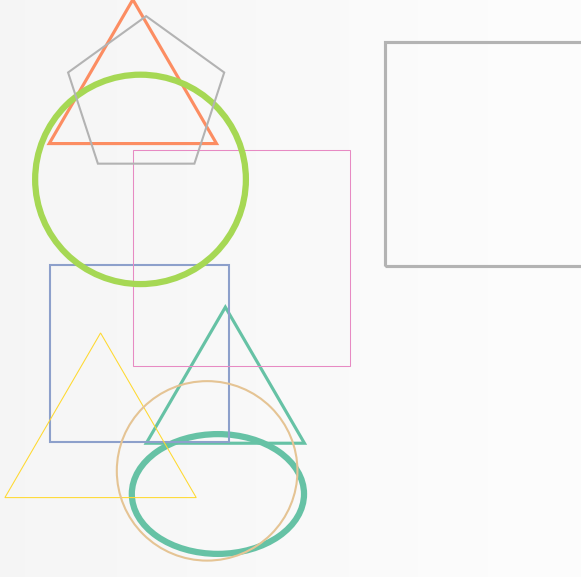[{"shape": "triangle", "thickness": 1.5, "radius": 0.79, "center": [0.388, 0.31]}, {"shape": "oval", "thickness": 3, "radius": 0.74, "center": [0.375, 0.144]}, {"shape": "triangle", "thickness": 1.5, "radius": 0.83, "center": [0.229, 0.834]}, {"shape": "square", "thickness": 1, "radius": 0.77, "center": [0.24, 0.387]}, {"shape": "square", "thickness": 0.5, "radius": 0.93, "center": [0.415, 0.552]}, {"shape": "circle", "thickness": 3, "radius": 0.91, "center": [0.242, 0.689]}, {"shape": "triangle", "thickness": 0.5, "radius": 0.95, "center": [0.173, 0.233]}, {"shape": "circle", "thickness": 1, "radius": 0.78, "center": [0.356, 0.184]}, {"shape": "square", "thickness": 1.5, "radius": 0.97, "center": [0.856, 0.733]}, {"shape": "pentagon", "thickness": 1, "radius": 0.71, "center": [0.251, 0.83]}]